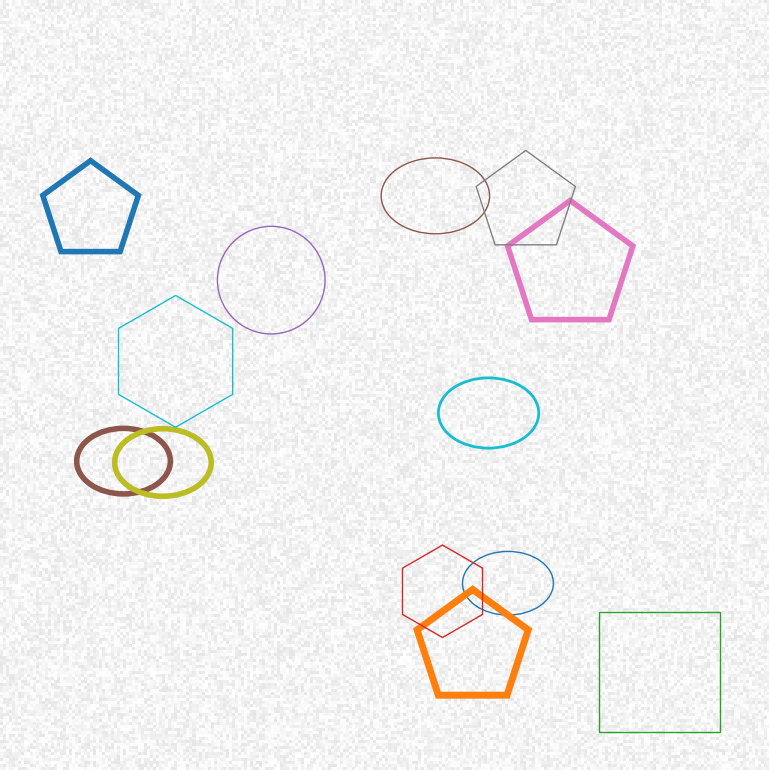[{"shape": "oval", "thickness": 0.5, "radius": 0.3, "center": [0.66, 0.243]}, {"shape": "pentagon", "thickness": 2, "radius": 0.33, "center": [0.118, 0.726]}, {"shape": "pentagon", "thickness": 2.5, "radius": 0.38, "center": [0.614, 0.159]}, {"shape": "square", "thickness": 0.5, "radius": 0.39, "center": [0.857, 0.128]}, {"shape": "hexagon", "thickness": 0.5, "radius": 0.3, "center": [0.575, 0.232]}, {"shape": "circle", "thickness": 0.5, "radius": 0.35, "center": [0.352, 0.636]}, {"shape": "oval", "thickness": 0.5, "radius": 0.35, "center": [0.565, 0.746]}, {"shape": "oval", "thickness": 2, "radius": 0.3, "center": [0.16, 0.401]}, {"shape": "pentagon", "thickness": 2, "radius": 0.43, "center": [0.741, 0.654]}, {"shape": "pentagon", "thickness": 0.5, "radius": 0.34, "center": [0.683, 0.737]}, {"shape": "oval", "thickness": 2, "radius": 0.31, "center": [0.212, 0.399]}, {"shape": "oval", "thickness": 1, "radius": 0.33, "center": [0.634, 0.464]}, {"shape": "hexagon", "thickness": 0.5, "radius": 0.43, "center": [0.228, 0.531]}]